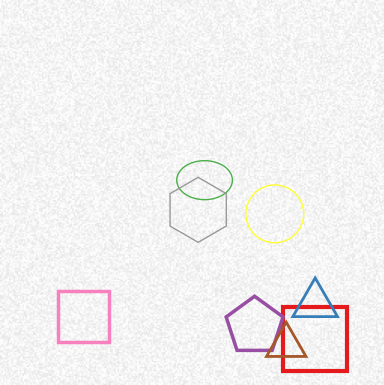[{"shape": "square", "thickness": 3, "radius": 0.41, "center": [0.818, 0.12]}, {"shape": "triangle", "thickness": 2, "radius": 0.34, "center": [0.819, 0.211]}, {"shape": "oval", "thickness": 1, "radius": 0.36, "center": [0.531, 0.532]}, {"shape": "pentagon", "thickness": 2.5, "radius": 0.39, "center": [0.661, 0.153]}, {"shape": "circle", "thickness": 1, "radius": 0.38, "center": [0.714, 0.445]}, {"shape": "triangle", "thickness": 2, "radius": 0.3, "center": [0.743, 0.104]}, {"shape": "square", "thickness": 2.5, "radius": 0.33, "center": [0.218, 0.179]}, {"shape": "hexagon", "thickness": 1, "radius": 0.42, "center": [0.515, 0.455]}]